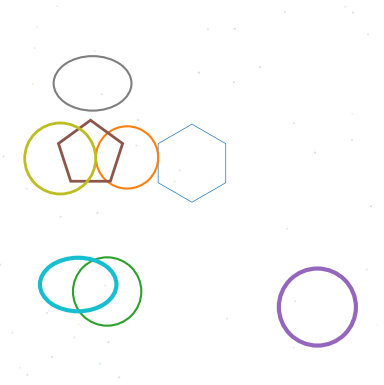[{"shape": "hexagon", "thickness": 0.5, "radius": 0.51, "center": [0.499, 0.576]}, {"shape": "circle", "thickness": 1.5, "radius": 0.4, "center": [0.33, 0.591]}, {"shape": "circle", "thickness": 1.5, "radius": 0.44, "center": [0.278, 0.243]}, {"shape": "circle", "thickness": 3, "radius": 0.5, "center": [0.824, 0.202]}, {"shape": "pentagon", "thickness": 2, "radius": 0.44, "center": [0.235, 0.6]}, {"shape": "oval", "thickness": 1.5, "radius": 0.51, "center": [0.24, 0.783]}, {"shape": "circle", "thickness": 2, "radius": 0.46, "center": [0.156, 0.588]}, {"shape": "oval", "thickness": 3, "radius": 0.5, "center": [0.203, 0.261]}]